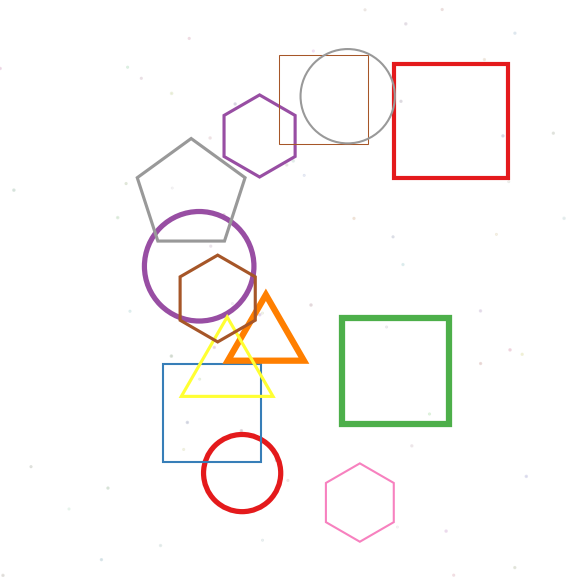[{"shape": "square", "thickness": 2, "radius": 0.49, "center": [0.781, 0.789]}, {"shape": "circle", "thickness": 2.5, "radius": 0.33, "center": [0.419, 0.18]}, {"shape": "square", "thickness": 1, "radius": 0.42, "center": [0.368, 0.283]}, {"shape": "square", "thickness": 3, "radius": 0.46, "center": [0.685, 0.357]}, {"shape": "hexagon", "thickness": 1.5, "radius": 0.36, "center": [0.449, 0.764]}, {"shape": "circle", "thickness": 2.5, "radius": 0.47, "center": [0.345, 0.538]}, {"shape": "triangle", "thickness": 3, "radius": 0.38, "center": [0.46, 0.413]}, {"shape": "triangle", "thickness": 1.5, "radius": 0.46, "center": [0.393, 0.359]}, {"shape": "square", "thickness": 0.5, "radius": 0.39, "center": [0.561, 0.827]}, {"shape": "hexagon", "thickness": 1.5, "radius": 0.38, "center": [0.377, 0.482]}, {"shape": "hexagon", "thickness": 1, "radius": 0.34, "center": [0.623, 0.129]}, {"shape": "circle", "thickness": 1, "radius": 0.41, "center": [0.602, 0.833]}, {"shape": "pentagon", "thickness": 1.5, "radius": 0.49, "center": [0.331, 0.661]}]